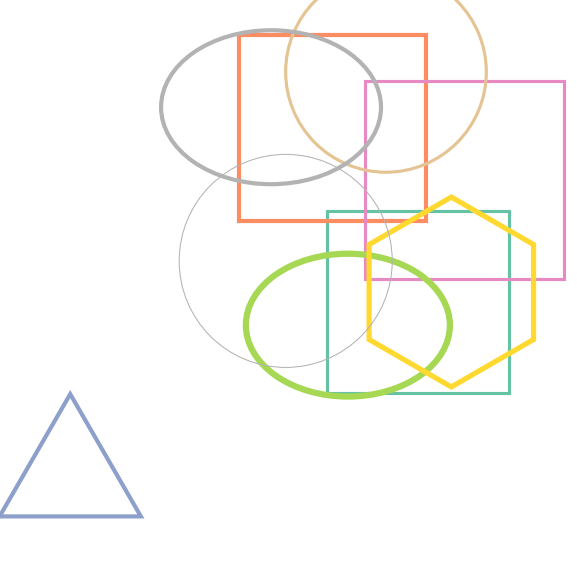[{"shape": "square", "thickness": 1.5, "radius": 0.79, "center": [0.724, 0.476]}, {"shape": "square", "thickness": 2, "radius": 0.81, "center": [0.575, 0.777]}, {"shape": "triangle", "thickness": 2, "radius": 0.71, "center": [0.122, 0.176]}, {"shape": "square", "thickness": 1.5, "radius": 0.86, "center": [0.804, 0.687]}, {"shape": "oval", "thickness": 3, "radius": 0.88, "center": [0.602, 0.436]}, {"shape": "hexagon", "thickness": 2.5, "radius": 0.82, "center": [0.782, 0.493]}, {"shape": "circle", "thickness": 1.5, "radius": 0.87, "center": [0.668, 0.875]}, {"shape": "oval", "thickness": 2, "radius": 0.95, "center": [0.469, 0.813]}, {"shape": "circle", "thickness": 0.5, "radius": 0.92, "center": [0.495, 0.547]}]